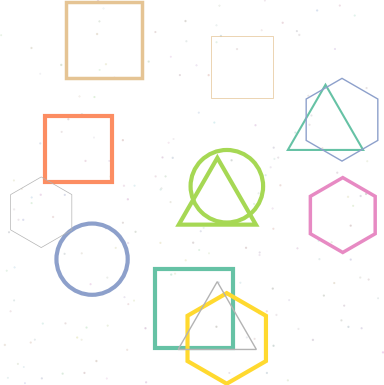[{"shape": "square", "thickness": 3, "radius": 0.51, "center": [0.504, 0.199]}, {"shape": "triangle", "thickness": 1.5, "radius": 0.56, "center": [0.845, 0.667]}, {"shape": "square", "thickness": 3, "radius": 0.43, "center": [0.203, 0.613]}, {"shape": "hexagon", "thickness": 1, "radius": 0.54, "center": [0.888, 0.689]}, {"shape": "circle", "thickness": 3, "radius": 0.46, "center": [0.239, 0.327]}, {"shape": "hexagon", "thickness": 2.5, "radius": 0.49, "center": [0.89, 0.441]}, {"shape": "circle", "thickness": 3, "radius": 0.47, "center": [0.589, 0.516]}, {"shape": "triangle", "thickness": 3, "radius": 0.58, "center": [0.565, 0.474]}, {"shape": "hexagon", "thickness": 3, "radius": 0.59, "center": [0.589, 0.121]}, {"shape": "square", "thickness": 2.5, "radius": 0.49, "center": [0.271, 0.896]}, {"shape": "square", "thickness": 0.5, "radius": 0.41, "center": [0.628, 0.825]}, {"shape": "triangle", "thickness": 1, "radius": 0.59, "center": [0.564, 0.151]}, {"shape": "hexagon", "thickness": 0.5, "radius": 0.46, "center": [0.107, 0.449]}]